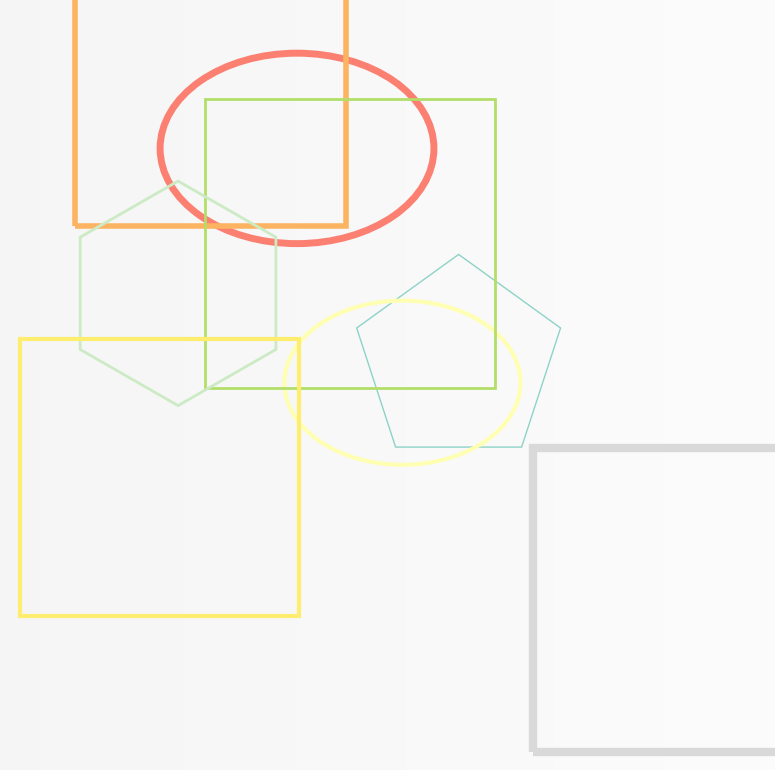[{"shape": "pentagon", "thickness": 0.5, "radius": 0.69, "center": [0.592, 0.531]}, {"shape": "oval", "thickness": 1.5, "radius": 0.76, "center": [0.519, 0.503]}, {"shape": "oval", "thickness": 2.5, "radius": 0.88, "center": [0.383, 0.807]}, {"shape": "square", "thickness": 2, "radius": 0.87, "center": [0.271, 0.881]}, {"shape": "square", "thickness": 1, "radius": 0.94, "center": [0.452, 0.684]}, {"shape": "square", "thickness": 3, "radius": 0.99, "center": [0.885, 0.22]}, {"shape": "hexagon", "thickness": 1, "radius": 0.73, "center": [0.23, 0.619]}, {"shape": "square", "thickness": 1.5, "radius": 0.9, "center": [0.205, 0.38]}]